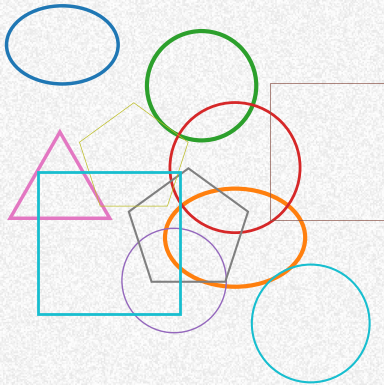[{"shape": "oval", "thickness": 2.5, "radius": 0.72, "center": [0.162, 0.883]}, {"shape": "oval", "thickness": 3, "radius": 0.91, "center": [0.611, 0.383]}, {"shape": "circle", "thickness": 3, "radius": 0.71, "center": [0.524, 0.777]}, {"shape": "circle", "thickness": 2, "radius": 0.85, "center": [0.61, 0.565]}, {"shape": "circle", "thickness": 1, "radius": 0.68, "center": [0.452, 0.271]}, {"shape": "square", "thickness": 0.5, "radius": 0.89, "center": [0.879, 0.607]}, {"shape": "triangle", "thickness": 2.5, "radius": 0.75, "center": [0.156, 0.508]}, {"shape": "pentagon", "thickness": 1.5, "radius": 0.81, "center": [0.489, 0.4]}, {"shape": "pentagon", "thickness": 0.5, "radius": 0.74, "center": [0.348, 0.585]}, {"shape": "square", "thickness": 2, "radius": 0.92, "center": [0.283, 0.369]}, {"shape": "circle", "thickness": 1.5, "radius": 0.76, "center": [0.807, 0.16]}]